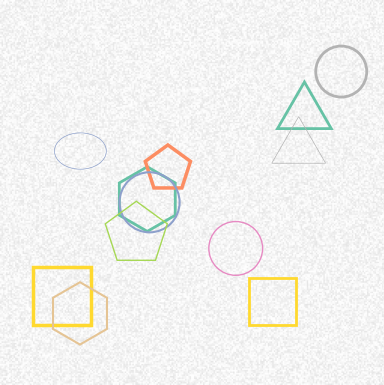[{"shape": "triangle", "thickness": 2, "radius": 0.4, "center": [0.791, 0.706]}, {"shape": "hexagon", "thickness": 2, "radius": 0.42, "center": [0.383, 0.483]}, {"shape": "pentagon", "thickness": 2.5, "radius": 0.31, "center": [0.436, 0.562]}, {"shape": "oval", "thickness": 0.5, "radius": 0.34, "center": [0.209, 0.608]}, {"shape": "circle", "thickness": 1.5, "radius": 0.39, "center": [0.388, 0.475]}, {"shape": "circle", "thickness": 1, "radius": 0.35, "center": [0.612, 0.355]}, {"shape": "pentagon", "thickness": 1, "radius": 0.42, "center": [0.354, 0.392]}, {"shape": "square", "thickness": 2, "radius": 0.31, "center": [0.708, 0.217]}, {"shape": "square", "thickness": 2.5, "radius": 0.37, "center": [0.162, 0.231]}, {"shape": "hexagon", "thickness": 1.5, "radius": 0.4, "center": [0.208, 0.186]}, {"shape": "circle", "thickness": 2, "radius": 0.33, "center": [0.886, 0.814]}, {"shape": "triangle", "thickness": 0.5, "radius": 0.4, "center": [0.776, 0.616]}]